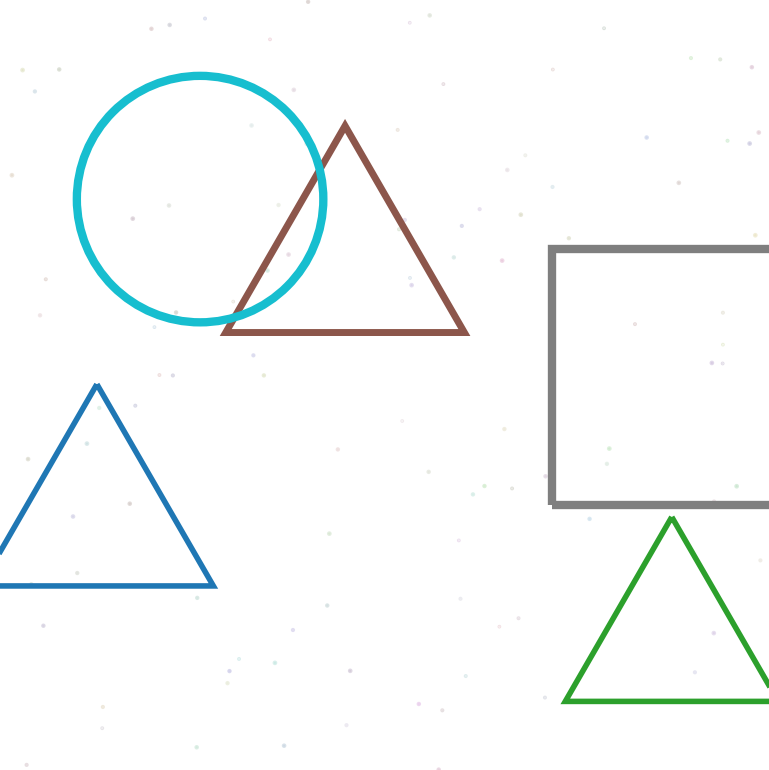[{"shape": "triangle", "thickness": 2, "radius": 0.87, "center": [0.126, 0.326]}, {"shape": "triangle", "thickness": 2, "radius": 0.8, "center": [0.872, 0.169]}, {"shape": "triangle", "thickness": 2.5, "radius": 0.89, "center": [0.448, 0.658]}, {"shape": "square", "thickness": 3, "radius": 0.83, "center": [0.883, 0.51]}, {"shape": "circle", "thickness": 3, "radius": 0.8, "center": [0.26, 0.741]}]